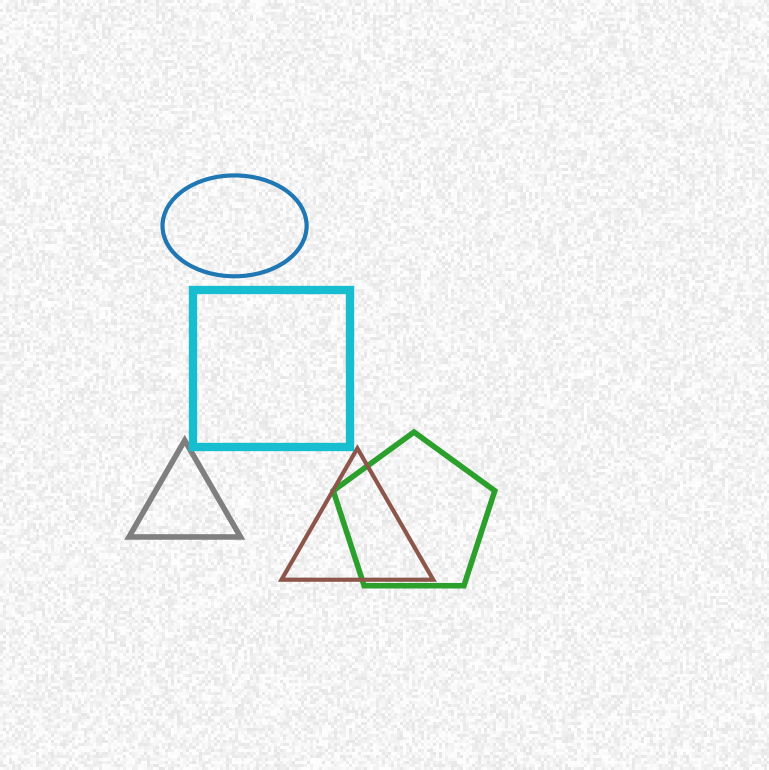[{"shape": "oval", "thickness": 1.5, "radius": 0.47, "center": [0.305, 0.707]}, {"shape": "pentagon", "thickness": 2, "radius": 0.55, "center": [0.538, 0.329]}, {"shape": "triangle", "thickness": 1.5, "radius": 0.57, "center": [0.464, 0.304]}, {"shape": "triangle", "thickness": 2, "radius": 0.42, "center": [0.24, 0.344]}, {"shape": "square", "thickness": 3, "radius": 0.51, "center": [0.353, 0.521]}]